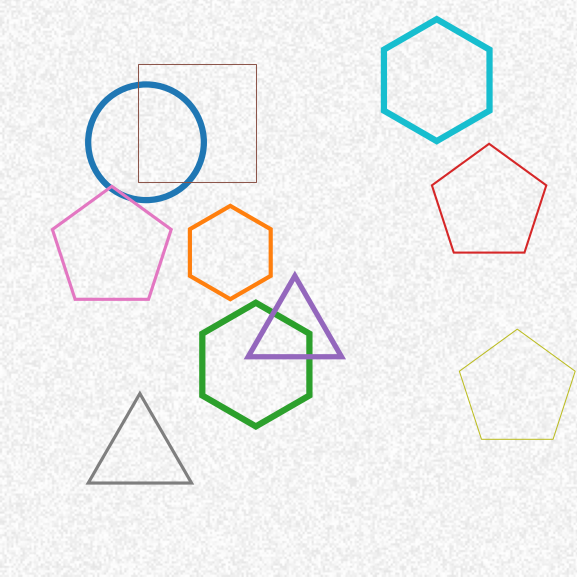[{"shape": "circle", "thickness": 3, "radius": 0.5, "center": [0.253, 0.753]}, {"shape": "hexagon", "thickness": 2, "radius": 0.4, "center": [0.399, 0.562]}, {"shape": "hexagon", "thickness": 3, "radius": 0.54, "center": [0.443, 0.368]}, {"shape": "pentagon", "thickness": 1, "radius": 0.52, "center": [0.847, 0.646]}, {"shape": "triangle", "thickness": 2.5, "radius": 0.47, "center": [0.511, 0.428]}, {"shape": "square", "thickness": 0.5, "radius": 0.51, "center": [0.342, 0.786]}, {"shape": "pentagon", "thickness": 1.5, "radius": 0.54, "center": [0.194, 0.568]}, {"shape": "triangle", "thickness": 1.5, "radius": 0.52, "center": [0.242, 0.214]}, {"shape": "pentagon", "thickness": 0.5, "radius": 0.53, "center": [0.896, 0.324]}, {"shape": "hexagon", "thickness": 3, "radius": 0.53, "center": [0.756, 0.86]}]